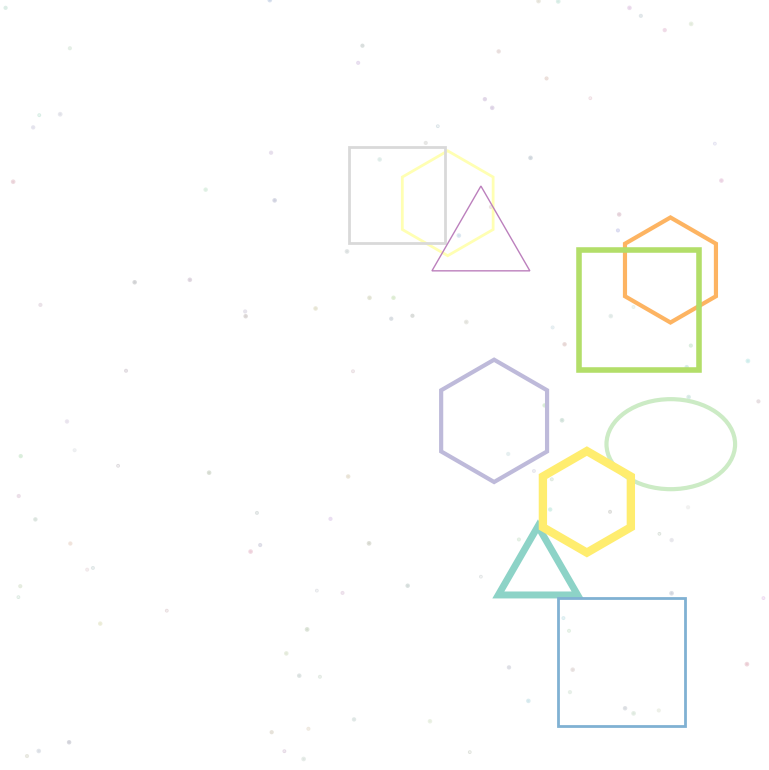[{"shape": "triangle", "thickness": 2.5, "radius": 0.3, "center": [0.699, 0.257]}, {"shape": "hexagon", "thickness": 1, "radius": 0.34, "center": [0.581, 0.736]}, {"shape": "hexagon", "thickness": 1.5, "radius": 0.4, "center": [0.642, 0.453]}, {"shape": "square", "thickness": 1, "radius": 0.42, "center": [0.807, 0.14]}, {"shape": "hexagon", "thickness": 1.5, "radius": 0.34, "center": [0.871, 0.649]}, {"shape": "square", "thickness": 2, "radius": 0.39, "center": [0.829, 0.598]}, {"shape": "square", "thickness": 1, "radius": 0.31, "center": [0.515, 0.747]}, {"shape": "triangle", "thickness": 0.5, "radius": 0.37, "center": [0.625, 0.685]}, {"shape": "oval", "thickness": 1.5, "radius": 0.42, "center": [0.871, 0.423]}, {"shape": "hexagon", "thickness": 3, "radius": 0.33, "center": [0.762, 0.348]}]